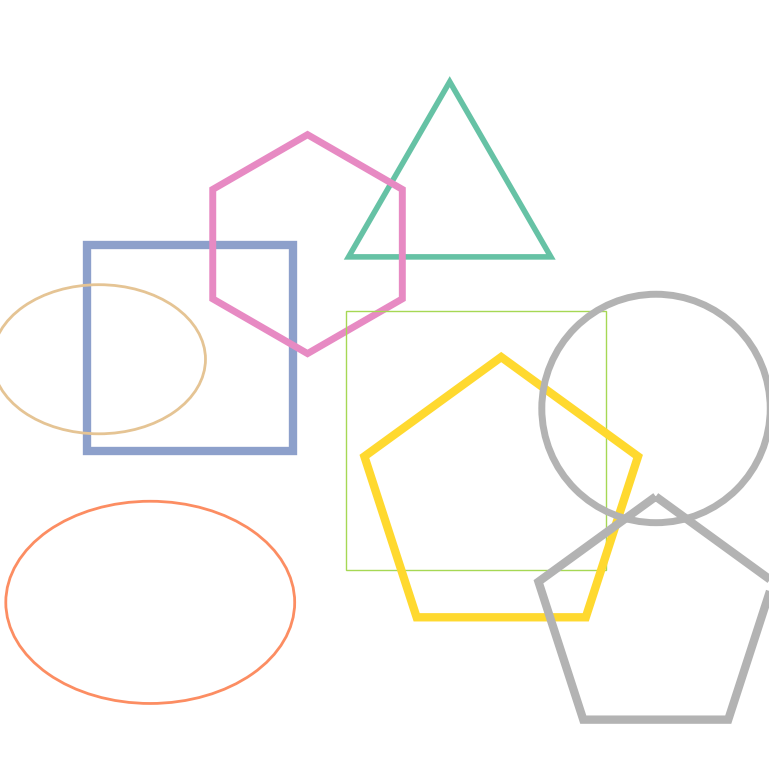[{"shape": "triangle", "thickness": 2, "radius": 0.76, "center": [0.584, 0.742]}, {"shape": "oval", "thickness": 1, "radius": 0.94, "center": [0.195, 0.218]}, {"shape": "square", "thickness": 3, "radius": 0.67, "center": [0.246, 0.548]}, {"shape": "hexagon", "thickness": 2.5, "radius": 0.71, "center": [0.399, 0.683]}, {"shape": "square", "thickness": 0.5, "radius": 0.84, "center": [0.618, 0.428]}, {"shape": "pentagon", "thickness": 3, "radius": 0.93, "center": [0.651, 0.349]}, {"shape": "oval", "thickness": 1, "radius": 0.69, "center": [0.129, 0.533]}, {"shape": "circle", "thickness": 2.5, "radius": 0.74, "center": [0.852, 0.47]}, {"shape": "pentagon", "thickness": 3, "radius": 0.8, "center": [0.852, 0.195]}]